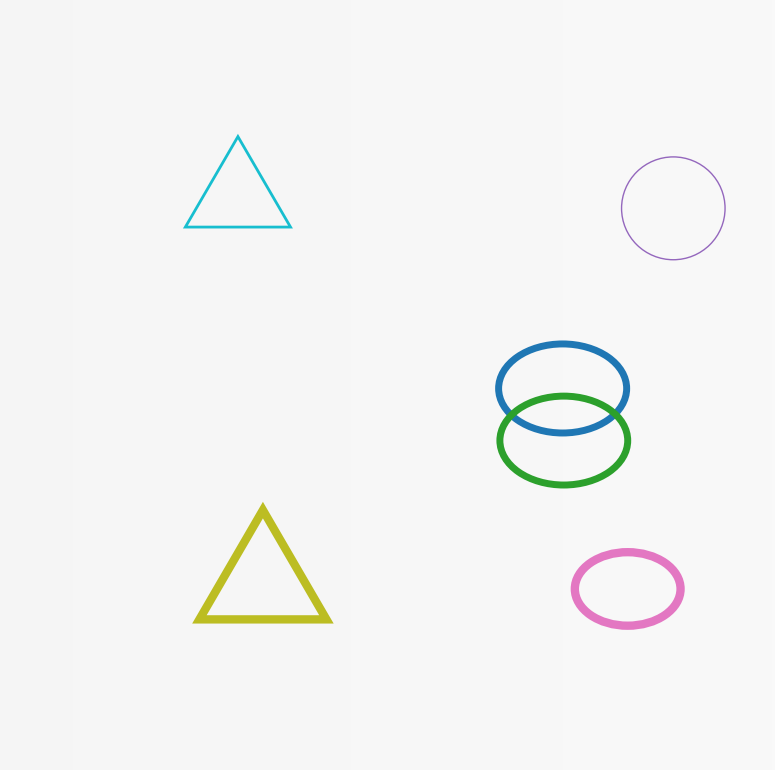[{"shape": "oval", "thickness": 2.5, "radius": 0.41, "center": [0.726, 0.495]}, {"shape": "oval", "thickness": 2.5, "radius": 0.41, "center": [0.727, 0.428]}, {"shape": "circle", "thickness": 0.5, "radius": 0.33, "center": [0.869, 0.729]}, {"shape": "oval", "thickness": 3, "radius": 0.34, "center": [0.81, 0.235]}, {"shape": "triangle", "thickness": 3, "radius": 0.47, "center": [0.339, 0.243]}, {"shape": "triangle", "thickness": 1, "radius": 0.39, "center": [0.307, 0.744]}]